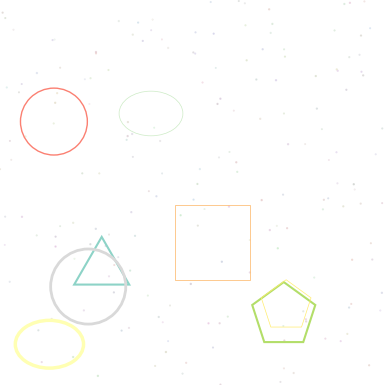[{"shape": "triangle", "thickness": 1.5, "radius": 0.41, "center": [0.264, 0.302]}, {"shape": "oval", "thickness": 2.5, "radius": 0.44, "center": [0.128, 0.106]}, {"shape": "circle", "thickness": 1, "radius": 0.43, "center": [0.14, 0.684]}, {"shape": "square", "thickness": 0.5, "radius": 0.49, "center": [0.553, 0.371]}, {"shape": "pentagon", "thickness": 1.5, "radius": 0.43, "center": [0.737, 0.181]}, {"shape": "circle", "thickness": 2, "radius": 0.49, "center": [0.229, 0.256]}, {"shape": "oval", "thickness": 0.5, "radius": 0.41, "center": [0.392, 0.705]}, {"shape": "pentagon", "thickness": 0.5, "radius": 0.34, "center": [0.743, 0.205]}]